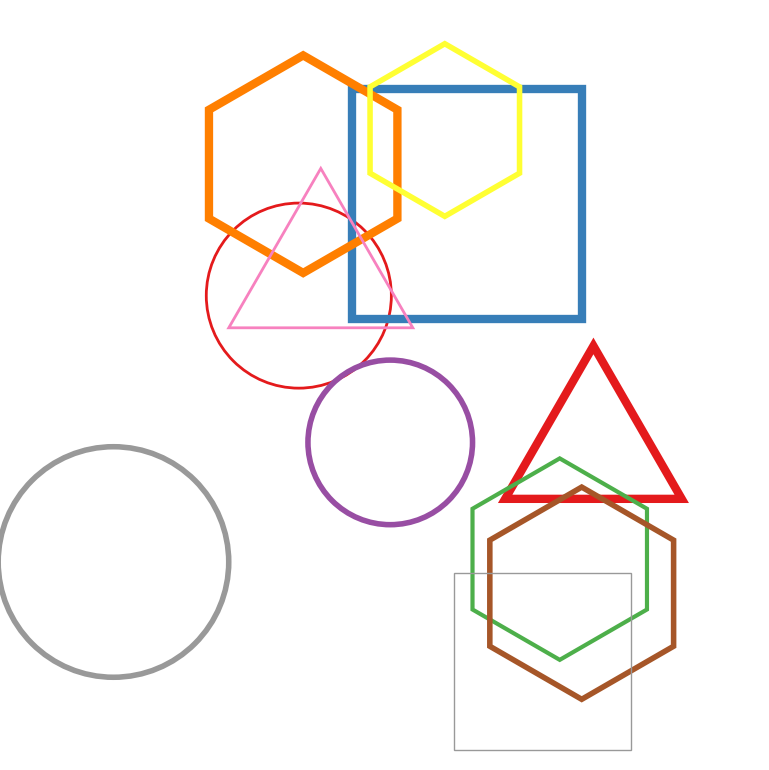[{"shape": "triangle", "thickness": 3, "radius": 0.66, "center": [0.771, 0.418]}, {"shape": "circle", "thickness": 1, "radius": 0.6, "center": [0.388, 0.616]}, {"shape": "square", "thickness": 3, "radius": 0.75, "center": [0.607, 0.735]}, {"shape": "hexagon", "thickness": 1.5, "radius": 0.65, "center": [0.727, 0.274]}, {"shape": "circle", "thickness": 2, "radius": 0.53, "center": [0.507, 0.425]}, {"shape": "hexagon", "thickness": 3, "radius": 0.71, "center": [0.394, 0.787]}, {"shape": "hexagon", "thickness": 2, "radius": 0.56, "center": [0.578, 0.831]}, {"shape": "hexagon", "thickness": 2, "radius": 0.69, "center": [0.755, 0.23]}, {"shape": "triangle", "thickness": 1, "radius": 0.69, "center": [0.417, 0.643]}, {"shape": "circle", "thickness": 2, "radius": 0.75, "center": [0.147, 0.27]}, {"shape": "square", "thickness": 0.5, "radius": 0.57, "center": [0.704, 0.141]}]